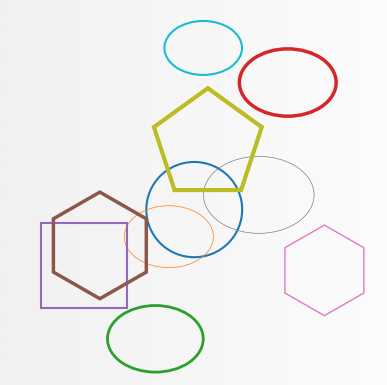[{"shape": "circle", "thickness": 1.5, "radius": 0.62, "center": [0.501, 0.456]}, {"shape": "oval", "thickness": 0.5, "radius": 0.57, "center": [0.436, 0.385]}, {"shape": "oval", "thickness": 2, "radius": 0.62, "center": [0.401, 0.12]}, {"shape": "oval", "thickness": 2.5, "radius": 0.62, "center": [0.743, 0.786]}, {"shape": "square", "thickness": 1.5, "radius": 0.55, "center": [0.217, 0.311]}, {"shape": "hexagon", "thickness": 2.5, "radius": 0.69, "center": [0.258, 0.363]}, {"shape": "hexagon", "thickness": 1, "radius": 0.59, "center": [0.837, 0.298]}, {"shape": "oval", "thickness": 0.5, "radius": 0.71, "center": [0.668, 0.494]}, {"shape": "pentagon", "thickness": 3, "radius": 0.73, "center": [0.536, 0.625]}, {"shape": "oval", "thickness": 1.5, "radius": 0.5, "center": [0.524, 0.875]}]